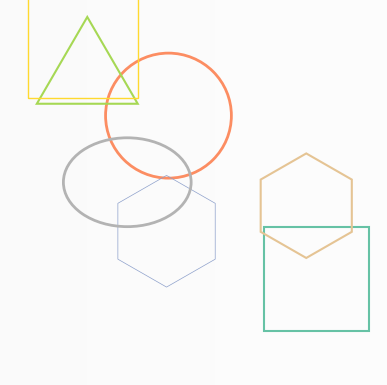[{"shape": "square", "thickness": 1.5, "radius": 0.68, "center": [0.817, 0.275]}, {"shape": "circle", "thickness": 2, "radius": 0.81, "center": [0.435, 0.7]}, {"shape": "hexagon", "thickness": 0.5, "radius": 0.73, "center": [0.43, 0.399]}, {"shape": "triangle", "thickness": 1.5, "radius": 0.75, "center": [0.225, 0.806]}, {"shape": "square", "thickness": 1, "radius": 0.71, "center": [0.215, 0.889]}, {"shape": "hexagon", "thickness": 1.5, "radius": 0.68, "center": [0.79, 0.466]}, {"shape": "oval", "thickness": 2, "radius": 0.82, "center": [0.328, 0.527]}]